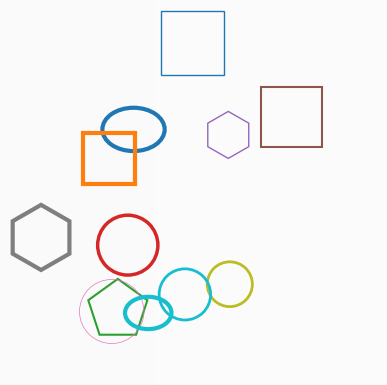[{"shape": "oval", "thickness": 3, "radius": 0.4, "center": [0.345, 0.664]}, {"shape": "square", "thickness": 1, "radius": 0.41, "center": [0.497, 0.889]}, {"shape": "square", "thickness": 3, "radius": 0.33, "center": [0.28, 0.589]}, {"shape": "pentagon", "thickness": 1.5, "radius": 0.4, "center": [0.304, 0.195]}, {"shape": "circle", "thickness": 2.5, "radius": 0.39, "center": [0.33, 0.363]}, {"shape": "hexagon", "thickness": 1, "radius": 0.31, "center": [0.589, 0.65]}, {"shape": "square", "thickness": 1.5, "radius": 0.39, "center": [0.752, 0.695]}, {"shape": "circle", "thickness": 0.5, "radius": 0.42, "center": [0.288, 0.191]}, {"shape": "hexagon", "thickness": 3, "radius": 0.42, "center": [0.106, 0.383]}, {"shape": "circle", "thickness": 2, "radius": 0.29, "center": [0.593, 0.262]}, {"shape": "oval", "thickness": 3, "radius": 0.3, "center": [0.383, 0.187]}, {"shape": "circle", "thickness": 2, "radius": 0.33, "center": [0.477, 0.235]}]